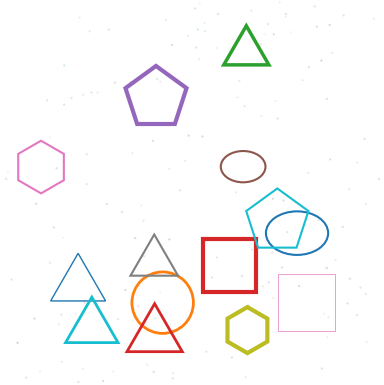[{"shape": "oval", "thickness": 1.5, "radius": 0.4, "center": [0.772, 0.394]}, {"shape": "triangle", "thickness": 1, "radius": 0.41, "center": [0.203, 0.26]}, {"shape": "circle", "thickness": 2, "radius": 0.4, "center": [0.423, 0.214]}, {"shape": "triangle", "thickness": 2.5, "radius": 0.34, "center": [0.64, 0.865]}, {"shape": "triangle", "thickness": 2, "radius": 0.42, "center": [0.402, 0.128]}, {"shape": "square", "thickness": 3, "radius": 0.35, "center": [0.596, 0.31]}, {"shape": "pentagon", "thickness": 3, "radius": 0.42, "center": [0.405, 0.745]}, {"shape": "oval", "thickness": 1.5, "radius": 0.29, "center": [0.632, 0.567]}, {"shape": "hexagon", "thickness": 1.5, "radius": 0.34, "center": [0.107, 0.566]}, {"shape": "square", "thickness": 0.5, "radius": 0.37, "center": [0.795, 0.213]}, {"shape": "triangle", "thickness": 1.5, "radius": 0.36, "center": [0.401, 0.32]}, {"shape": "hexagon", "thickness": 3, "radius": 0.3, "center": [0.643, 0.143]}, {"shape": "triangle", "thickness": 2, "radius": 0.39, "center": [0.238, 0.149]}, {"shape": "pentagon", "thickness": 1.5, "radius": 0.42, "center": [0.72, 0.426]}]